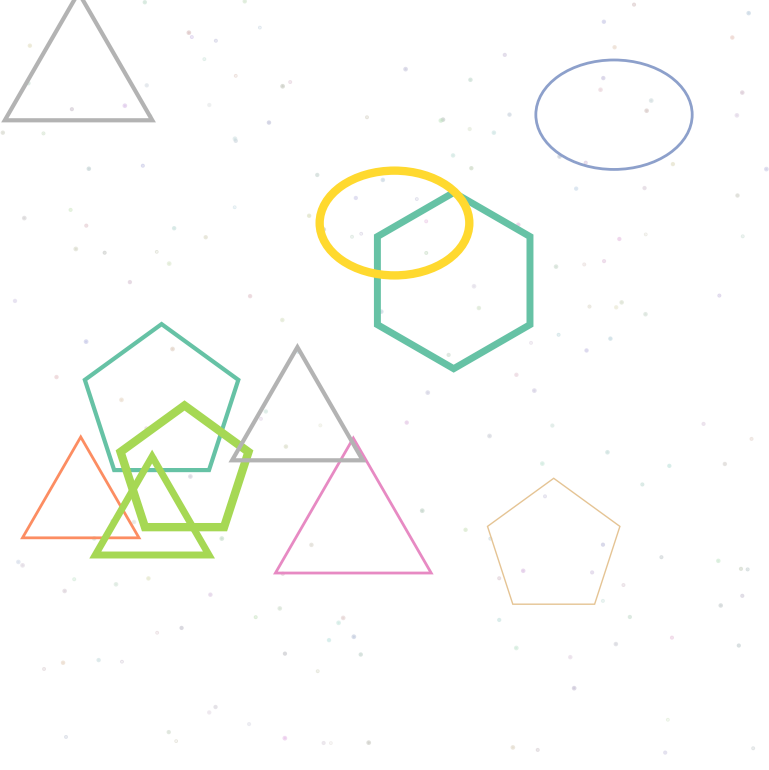[{"shape": "hexagon", "thickness": 2.5, "radius": 0.57, "center": [0.589, 0.636]}, {"shape": "pentagon", "thickness": 1.5, "radius": 0.52, "center": [0.21, 0.474]}, {"shape": "triangle", "thickness": 1, "radius": 0.44, "center": [0.105, 0.345]}, {"shape": "oval", "thickness": 1, "radius": 0.51, "center": [0.797, 0.851]}, {"shape": "triangle", "thickness": 1, "radius": 0.58, "center": [0.459, 0.314]}, {"shape": "pentagon", "thickness": 3, "radius": 0.44, "center": [0.24, 0.386]}, {"shape": "triangle", "thickness": 2.5, "radius": 0.43, "center": [0.198, 0.322]}, {"shape": "oval", "thickness": 3, "radius": 0.49, "center": [0.512, 0.71]}, {"shape": "pentagon", "thickness": 0.5, "radius": 0.45, "center": [0.719, 0.288]}, {"shape": "triangle", "thickness": 1.5, "radius": 0.49, "center": [0.386, 0.451]}, {"shape": "triangle", "thickness": 1.5, "radius": 0.55, "center": [0.102, 0.899]}]